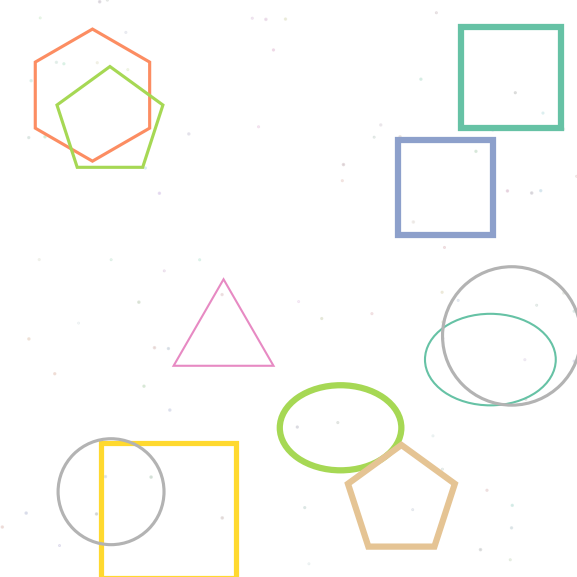[{"shape": "square", "thickness": 3, "radius": 0.43, "center": [0.885, 0.865]}, {"shape": "oval", "thickness": 1, "radius": 0.57, "center": [0.849, 0.376]}, {"shape": "hexagon", "thickness": 1.5, "radius": 0.57, "center": [0.16, 0.834]}, {"shape": "square", "thickness": 3, "radius": 0.41, "center": [0.771, 0.674]}, {"shape": "triangle", "thickness": 1, "radius": 0.5, "center": [0.387, 0.416]}, {"shape": "oval", "thickness": 3, "radius": 0.53, "center": [0.59, 0.258]}, {"shape": "pentagon", "thickness": 1.5, "radius": 0.48, "center": [0.19, 0.787]}, {"shape": "square", "thickness": 2.5, "radius": 0.58, "center": [0.292, 0.115]}, {"shape": "pentagon", "thickness": 3, "radius": 0.49, "center": [0.695, 0.131]}, {"shape": "circle", "thickness": 1.5, "radius": 0.6, "center": [0.886, 0.417]}, {"shape": "circle", "thickness": 1.5, "radius": 0.46, "center": [0.192, 0.148]}]